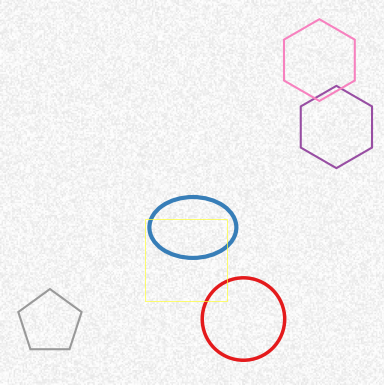[{"shape": "circle", "thickness": 2.5, "radius": 0.54, "center": [0.632, 0.171]}, {"shape": "oval", "thickness": 3, "radius": 0.56, "center": [0.501, 0.409]}, {"shape": "hexagon", "thickness": 1.5, "radius": 0.53, "center": [0.874, 0.67]}, {"shape": "square", "thickness": 0.5, "radius": 0.53, "center": [0.484, 0.325]}, {"shape": "hexagon", "thickness": 1.5, "radius": 0.53, "center": [0.83, 0.844]}, {"shape": "pentagon", "thickness": 1.5, "radius": 0.43, "center": [0.13, 0.163]}]